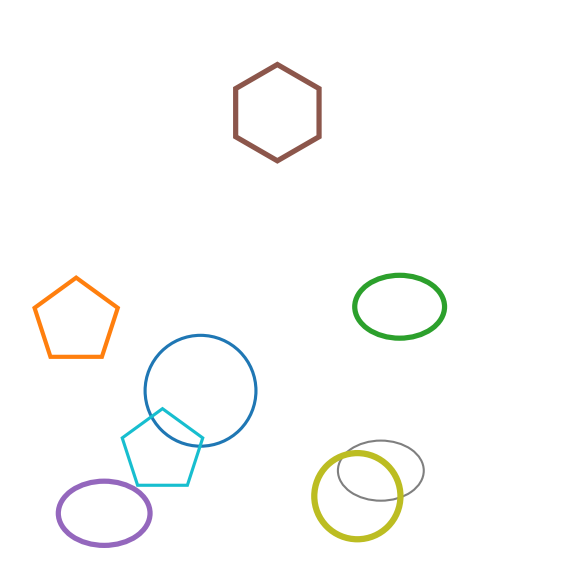[{"shape": "circle", "thickness": 1.5, "radius": 0.48, "center": [0.347, 0.322]}, {"shape": "pentagon", "thickness": 2, "radius": 0.38, "center": [0.132, 0.443]}, {"shape": "oval", "thickness": 2.5, "radius": 0.39, "center": [0.692, 0.468]}, {"shape": "oval", "thickness": 2.5, "radius": 0.4, "center": [0.18, 0.11]}, {"shape": "hexagon", "thickness": 2.5, "radius": 0.42, "center": [0.48, 0.804]}, {"shape": "oval", "thickness": 1, "radius": 0.37, "center": [0.659, 0.184]}, {"shape": "circle", "thickness": 3, "radius": 0.37, "center": [0.619, 0.14]}, {"shape": "pentagon", "thickness": 1.5, "radius": 0.37, "center": [0.281, 0.218]}]